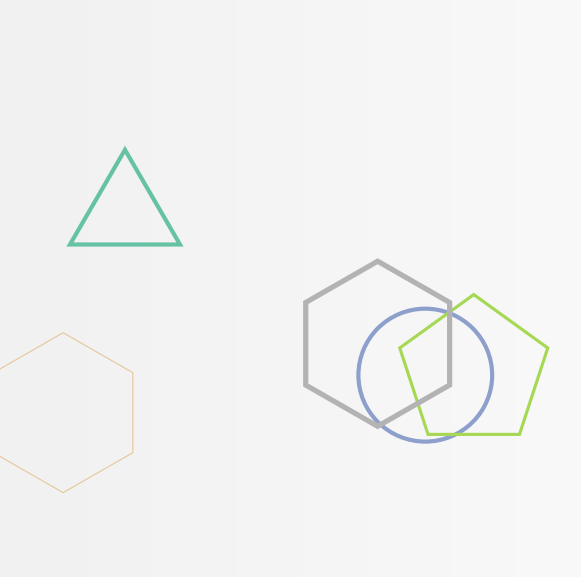[{"shape": "triangle", "thickness": 2, "radius": 0.55, "center": [0.215, 0.63]}, {"shape": "circle", "thickness": 2, "radius": 0.58, "center": [0.732, 0.35]}, {"shape": "pentagon", "thickness": 1.5, "radius": 0.67, "center": [0.815, 0.355]}, {"shape": "hexagon", "thickness": 0.5, "radius": 0.69, "center": [0.109, 0.285]}, {"shape": "hexagon", "thickness": 2.5, "radius": 0.71, "center": [0.65, 0.404]}]